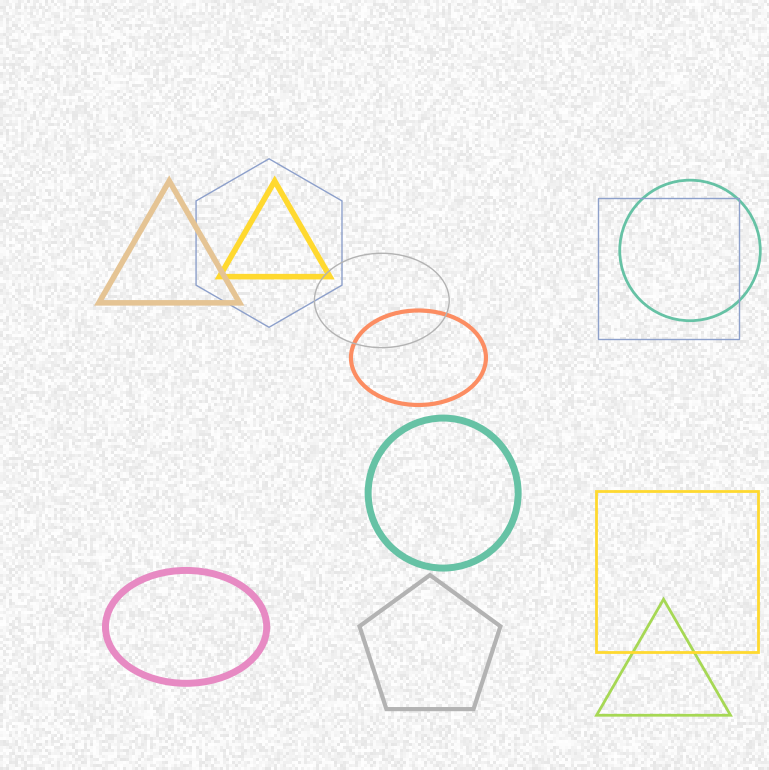[{"shape": "circle", "thickness": 2.5, "radius": 0.49, "center": [0.576, 0.36]}, {"shape": "circle", "thickness": 1, "radius": 0.46, "center": [0.896, 0.675]}, {"shape": "oval", "thickness": 1.5, "radius": 0.44, "center": [0.543, 0.535]}, {"shape": "hexagon", "thickness": 0.5, "radius": 0.55, "center": [0.349, 0.684]}, {"shape": "square", "thickness": 0.5, "radius": 0.46, "center": [0.868, 0.651]}, {"shape": "oval", "thickness": 2.5, "radius": 0.52, "center": [0.242, 0.186]}, {"shape": "triangle", "thickness": 1, "radius": 0.5, "center": [0.862, 0.121]}, {"shape": "square", "thickness": 1, "radius": 0.53, "center": [0.879, 0.258]}, {"shape": "triangle", "thickness": 2, "radius": 0.41, "center": [0.357, 0.682]}, {"shape": "triangle", "thickness": 2, "radius": 0.53, "center": [0.22, 0.659]}, {"shape": "pentagon", "thickness": 1.5, "radius": 0.48, "center": [0.558, 0.157]}, {"shape": "oval", "thickness": 0.5, "radius": 0.44, "center": [0.496, 0.61]}]